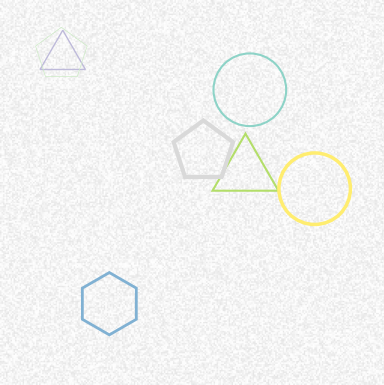[{"shape": "circle", "thickness": 1.5, "radius": 0.47, "center": [0.649, 0.767]}, {"shape": "triangle", "thickness": 1, "radius": 0.34, "center": [0.163, 0.854]}, {"shape": "hexagon", "thickness": 2, "radius": 0.4, "center": [0.284, 0.211]}, {"shape": "triangle", "thickness": 1.5, "radius": 0.49, "center": [0.638, 0.554]}, {"shape": "pentagon", "thickness": 3, "radius": 0.41, "center": [0.528, 0.606]}, {"shape": "pentagon", "thickness": 0.5, "radius": 0.35, "center": [0.159, 0.859]}, {"shape": "circle", "thickness": 2.5, "radius": 0.46, "center": [0.817, 0.51]}]